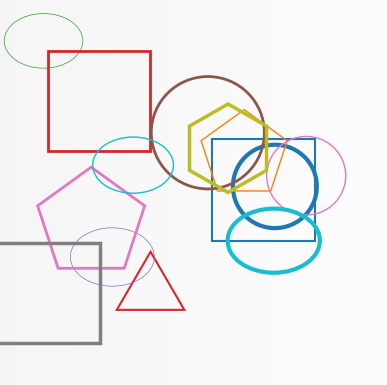[{"shape": "circle", "thickness": 3, "radius": 0.54, "center": [0.709, 0.516]}, {"shape": "square", "thickness": 1.5, "radius": 0.66, "center": [0.68, 0.506]}, {"shape": "pentagon", "thickness": 1, "radius": 0.58, "center": [0.63, 0.598]}, {"shape": "oval", "thickness": 0.5, "radius": 0.51, "center": [0.112, 0.894]}, {"shape": "square", "thickness": 2, "radius": 0.65, "center": [0.256, 0.737]}, {"shape": "triangle", "thickness": 1.5, "radius": 0.5, "center": [0.389, 0.245]}, {"shape": "oval", "thickness": 0.5, "radius": 0.54, "center": [0.29, 0.332]}, {"shape": "circle", "thickness": 2, "radius": 0.73, "center": [0.536, 0.655]}, {"shape": "circle", "thickness": 1, "radius": 0.51, "center": [0.79, 0.544]}, {"shape": "pentagon", "thickness": 2, "radius": 0.73, "center": [0.235, 0.421]}, {"shape": "square", "thickness": 2.5, "radius": 0.65, "center": [0.127, 0.239]}, {"shape": "hexagon", "thickness": 2.5, "radius": 0.57, "center": [0.588, 0.615]}, {"shape": "oval", "thickness": 1, "radius": 0.52, "center": [0.343, 0.571]}, {"shape": "oval", "thickness": 3, "radius": 0.59, "center": [0.706, 0.375]}]